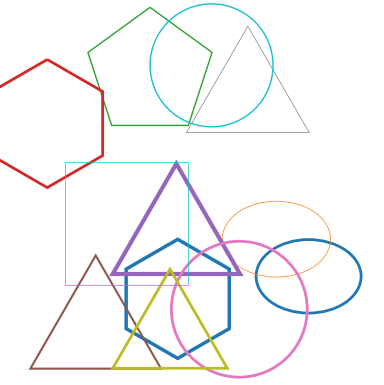[{"shape": "hexagon", "thickness": 2.5, "radius": 0.77, "center": [0.462, 0.224]}, {"shape": "oval", "thickness": 2, "radius": 0.68, "center": [0.802, 0.282]}, {"shape": "oval", "thickness": 0.5, "radius": 0.7, "center": [0.718, 0.379]}, {"shape": "pentagon", "thickness": 1, "radius": 0.85, "center": [0.39, 0.811]}, {"shape": "hexagon", "thickness": 2, "radius": 0.83, "center": [0.123, 0.679]}, {"shape": "triangle", "thickness": 3, "radius": 0.95, "center": [0.458, 0.384]}, {"shape": "triangle", "thickness": 1.5, "radius": 0.98, "center": [0.249, 0.14]}, {"shape": "circle", "thickness": 2, "radius": 0.88, "center": [0.622, 0.197]}, {"shape": "triangle", "thickness": 0.5, "radius": 0.92, "center": [0.644, 0.748]}, {"shape": "triangle", "thickness": 2, "radius": 0.86, "center": [0.442, 0.129]}, {"shape": "circle", "thickness": 1, "radius": 0.8, "center": [0.55, 0.83]}, {"shape": "square", "thickness": 0.5, "radius": 0.8, "center": [0.329, 0.419]}]